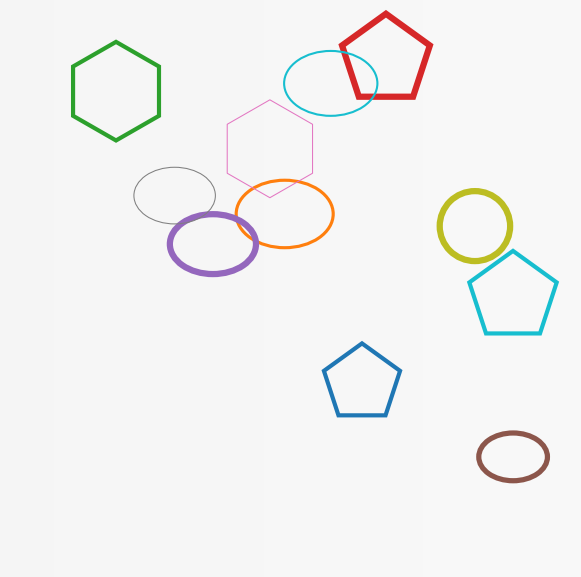[{"shape": "pentagon", "thickness": 2, "radius": 0.34, "center": [0.623, 0.336]}, {"shape": "oval", "thickness": 1.5, "radius": 0.42, "center": [0.49, 0.629]}, {"shape": "hexagon", "thickness": 2, "radius": 0.43, "center": [0.2, 0.841]}, {"shape": "pentagon", "thickness": 3, "radius": 0.4, "center": [0.664, 0.896]}, {"shape": "oval", "thickness": 3, "radius": 0.37, "center": [0.366, 0.576]}, {"shape": "oval", "thickness": 2.5, "radius": 0.3, "center": [0.883, 0.208]}, {"shape": "hexagon", "thickness": 0.5, "radius": 0.42, "center": [0.464, 0.742]}, {"shape": "oval", "thickness": 0.5, "radius": 0.35, "center": [0.3, 0.66]}, {"shape": "circle", "thickness": 3, "radius": 0.3, "center": [0.817, 0.608]}, {"shape": "pentagon", "thickness": 2, "radius": 0.4, "center": [0.883, 0.486]}, {"shape": "oval", "thickness": 1, "radius": 0.4, "center": [0.569, 0.855]}]